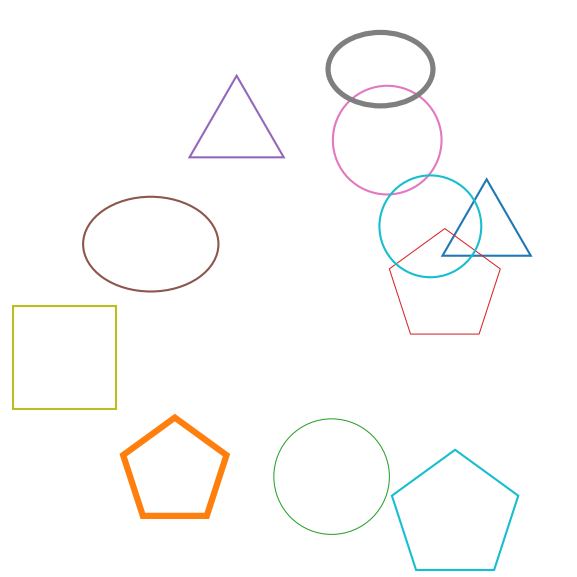[{"shape": "triangle", "thickness": 1, "radius": 0.44, "center": [0.843, 0.6]}, {"shape": "pentagon", "thickness": 3, "radius": 0.47, "center": [0.303, 0.182]}, {"shape": "circle", "thickness": 0.5, "radius": 0.5, "center": [0.574, 0.174]}, {"shape": "pentagon", "thickness": 0.5, "radius": 0.51, "center": [0.77, 0.502]}, {"shape": "triangle", "thickness": 1, "radius": 0.47, "center": [0.41, 0.774]}, {"shape": "oval", "thickness": 1, "radius": 0.59, "center": [0.261, 0.576]}, {"shape": "circle", "thickness": 1, "radius": 0.47, "center": [0.67, 0.756]}, {"shape": "oval", "thickness": 2.5, "radius": 0.45, "center": [0.659, 0.879]}, {"shape": "square", "thickness": 1, "radius": 0.45, "center": [0.111, 0.38]}, {"shape": "circle", "thickness": 1, "radius": 0.44, "center": [0.745, 0.607]}, {"shape": "pentagon", "thickness": 1, "radius": 0.58, "center": [0.788, 0.105]}]